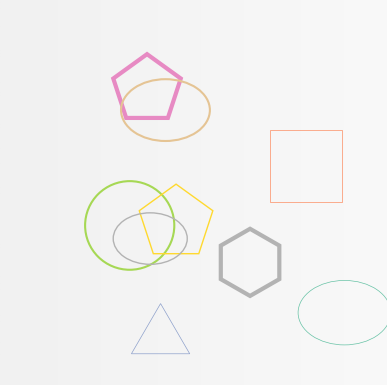[{"shape": "oval", "thickness": 0.5, "radius": 0.6, "center": [0.889, 0.188]}, {"shape": "square", "thickness": 0.5, "radius": 0.47, "center": [0.79, 0.569]}, {"shape": "triangle", "thickness": 0.5, "radius": 0.43, "center": [0.414, 0.125]}, {"shape": "pentagon", "thickness": 3, "radius": 0.46, "center": [0.379, 0.768]}, {"shape": "circle", "thickness": 1.5, "radius": 0.58, "center": [0.335, 0.414]}, {"shape": "pentagon", "thickness": 1, "radius": 0.5, "center": [0.454, 0.422]}, {"shape": "oval", "thickness": 1.5, "radius": 0.57, "center": [0.427, 0.714]}, {"shape": "oval", "thickness": 1, "radius": 0.48, "center": [0.388, 0.38]}, {"shape": "hexagon", "thickness": 3, "radius": 0.44, "center": [0.645, 0.319]}]